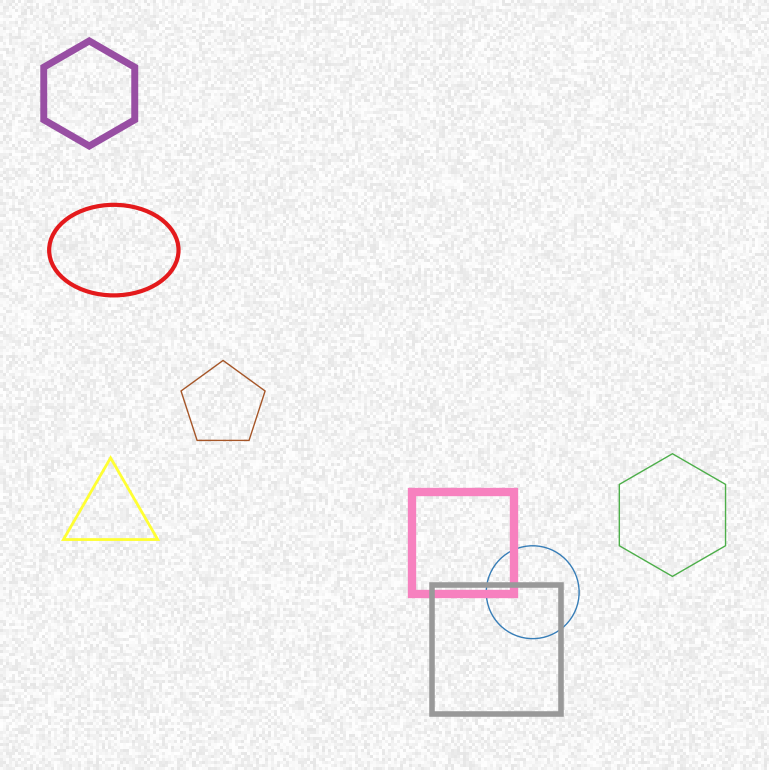[{"shape": "oval", "thickness": 1.5, "radius": 0.42, "center": [0.148, 0.675]}, {"shape": "circle", "thickness": 0.5, "radius": 0.3, "center": [0.692, 0.231]}, {"shape": "hexagon", "thickness": 0.5, "radius": 0.4, "center": [0.873, 0.331]}, {"shape": "hexagon", "thickness": 2.5, "radius": 0.34, "center": [0.116, 0.879]}, {"shape": "triangle", "thickness": 1, "radius": 0.35, "center": [0.144, 0.335]}, {"shape": "pentagon", "thickness": 0.5, "radius": 0.29, "center": [0.29, 0.474]}, {"shape": "square", "thickness": 3, "radius": 0.33, "center": [0.601, 0.295]}, {"shape": "square", "thickness": 2, "radius": 0.42, "center": [0.645, 0.156]}]